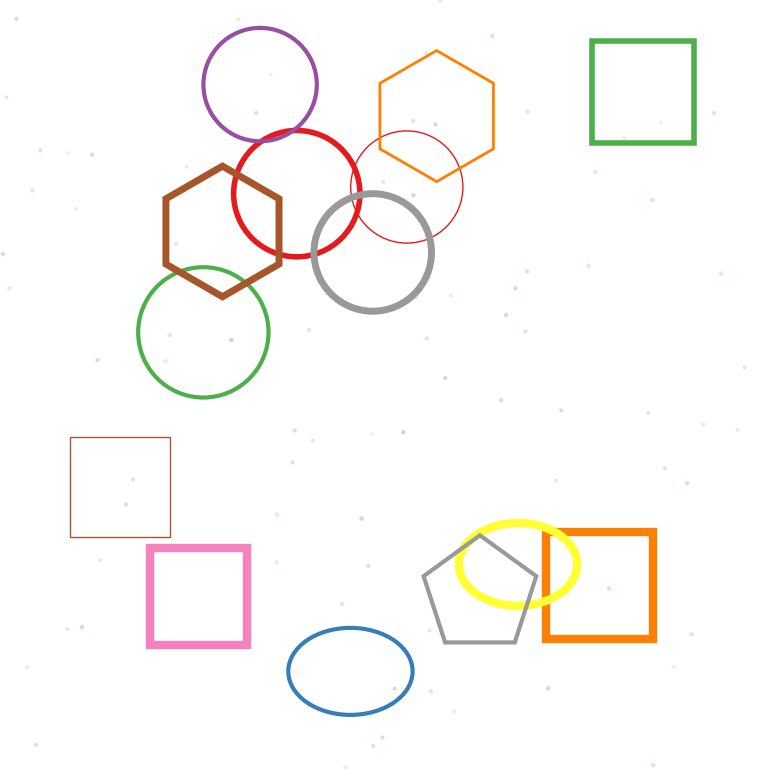[{"shape": "circle", "thickness": 0.5, "radius": 0.36, "center": [0.528, 0.757]}, {"shape": "circle", "thickness": 2, "radius": 0.41, "center": [0.385, 0.749]}, {"shape": "oval", "thickness": 1.5, "radius": 0.4, "center": [0.455, 0.128]}, {"shape": "circle", "thickness": 1.5, "radius": 0.42, "center": [0.264, 0.568]}, {"shape": "square", "thickness": 2, "radius": 0.33, "center": [0.835, 0.88]}, {"shape": "circle", "thickness": 1.5, "radius": 0.37, "center": [0.338, 0.89]}, {"shape": "square", "thickness": 3, "radius": 0.35, "center": [0.778, 0.24]}, {"shape": "hexagon", "thickness": 1, "radius": 0.43, "center": [0.567, 0.849]}, {"shape": "oval", "thickness": 3, "radius": 0.38, "center": [0.673, 0.267]}, {"shape": "hexagon", "thickness": 2.5, "radius": 0.42, "center": [0.289, 0.699]}, {"shape": "square", "thickness": 0.5, "radius": 0.32, "center": [0.155, 0.368]}, {"shape": "square", "thickness": 3, "radius": 0.31, "center": [0.257, 0.225]}, {"shape": "pentagon", "thickness": 1.5, "radius": 0.38, "center": [0.623, 0.228]}, {"shape": "circle", "thickness": 2.5, "radius": 0.38, "center": [0.484, 0.672]}]